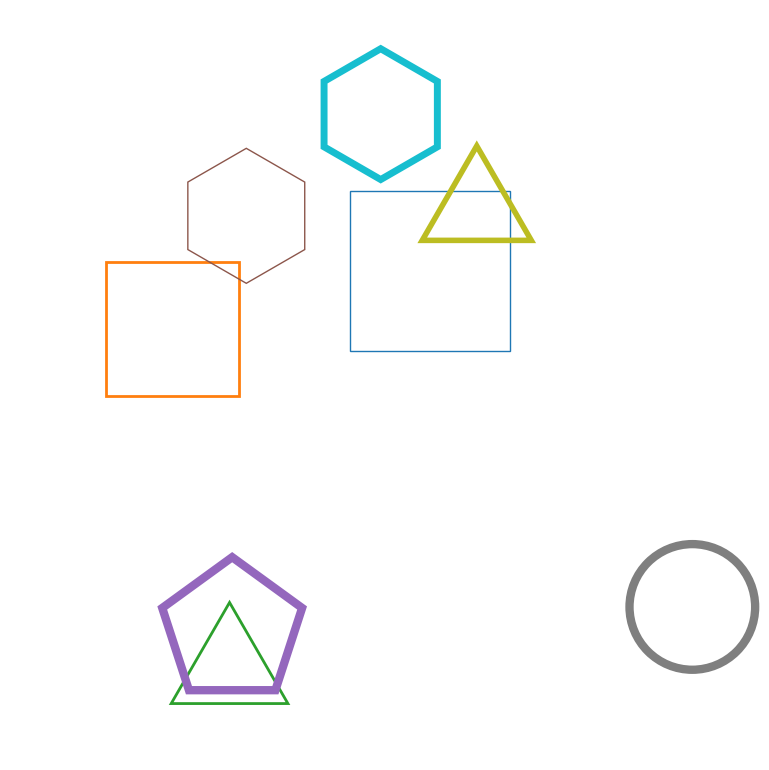[{"shape": "square", "thickness": 0.5, "radius": 0.52, "center": [0.558, 0.648]}, {"shape": "square", "thickness": 1, "radius": 0.43, "center": [0.224, 0.572]}, {"shape": "triangle", "thickness": 1, "radius": 0.44, "center": [0.298, 0.13]}, {"shape": "pentagon", "thickness": 3, "radius": 0.48, "center": [0.302, 0.181]}, {"shape": "hexagon", "thickness": 0.5, "radius": 0.44, "center": [0.32, 0.72]}, {"shape": "circle", "thickness": 3, "radius": 0.41, "center": [0.899, 0.212]}, {"shape": "triangle", "thickness": 2, "radius": 0.41, "center": [0.619, 0.729]}, {"shape": "hexagon", "thickness": 2.5, "radius": 0.42, "center": [0.494, 0.852]}]